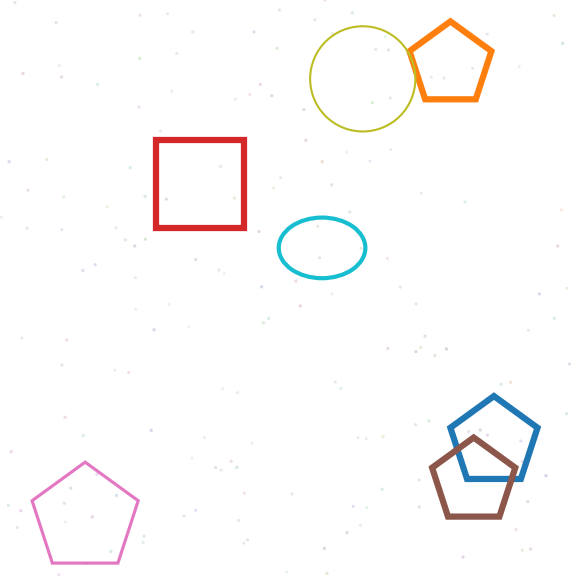[{"shape": "pentagon", "thickness": 3, "radius": 0.4, "center": [0.855, 0.234]}, {"shape": "pentagon", "thickness": 3, "radius": 0.37, "center": [0.78, 0.887]}, {"shape": "square", "thickness": 3, "radius": 0.38, "center": [0.346, 0.68]}, {"shape": "pentagon", "thickness": 3, "radius": 0.38, "center": [0.82, 0.166]}, {"shape": "pentagon", "thickness": 1.5, "radius": 0.48, "center": [0.147, 0.102]}, {"shape": "circle", "thickness": 1, "radius": 0.46, "center": [0.628, 0.863]}, {"shape": "oval", "thickness": 2, "radius": 0.37, "center": [0.558, 0.57]}]